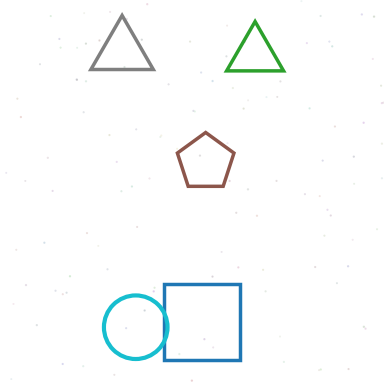[{"shape": "square", "thickness": 2.5, "radius": 0.49, "center": [0.525, 0.163]}, {"shape": "triangle", "thickness": 2.5, "radius": 0.43, "center": [0.663, 0.859]}, {"shape": "pentagon", "thickness": 2.5, "radius": 0.39, "center": [0.534, 0.579]}, {"shape": "triangle", "thickness": 2.5, "radius": 0.47, "center": [0.317, 0.866]}, {"shape": "circle", "thickness": 3, "radius": 0.41, "center": [0.353, 0.15]}]